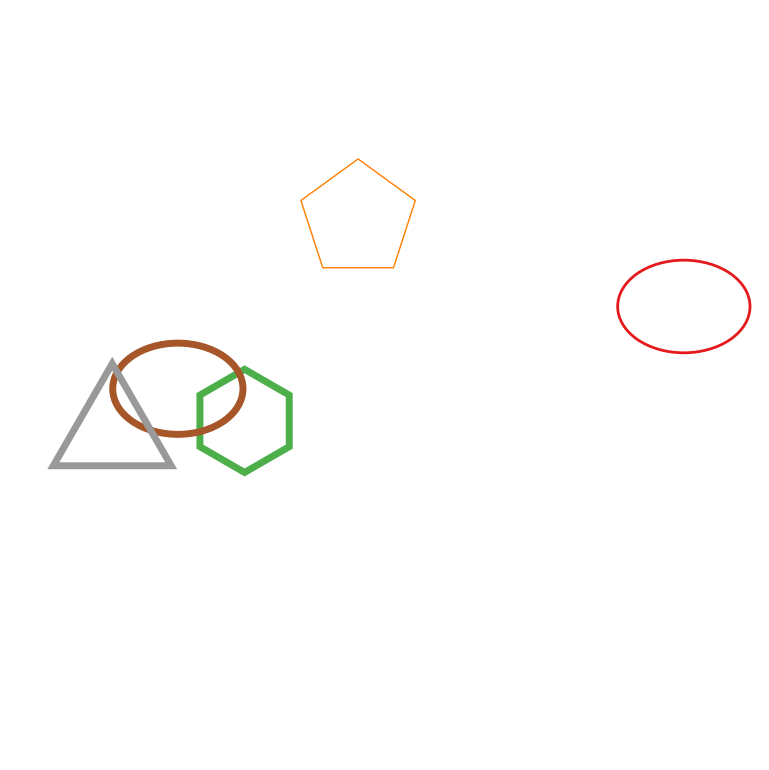[{"shape": "oval", "thickness": 1, "radius": 0.43, "center": [0.888, 0.602]}, {"shape": "hexagon", "thickness": 2.5, "radius": 0.33, "center": [0.318, 0.453]}, {"shape": "pentagon", "thickness": 0.5, "radius": 0.39, "center": [0.465, 0.715]}, {"shape": "oval", "thickness": 2.5, "radius": 0.42, "center": [0.231, 0.495]}, {"shape": "triangle", "thickness": 2.5, "radius": 0.44, "center": [0.146, 0.439]}]